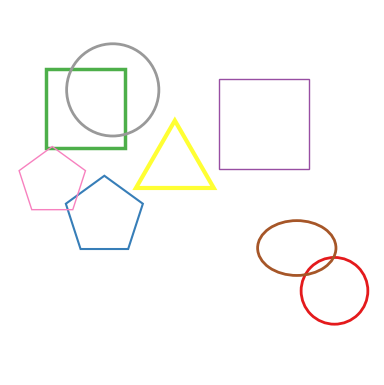[{"shape": "circle", "thickness": 2, "radius": 0.43, "center": [0.869, 0.245]}, {"shape": "pentagon", "thickness": 1.5, "radius": 0.53, "center": [0.271, 0.438]}, {"shape": "square", "thickness": 2.5, "radius": 0.51, "center": [0.222, 0.719]}, {"shape": "square", "thickness": 1, "radius": 0.58, "center": [0.685, 0.679]}, {"shape": "triangle", "thickness": 3, "radius": 0.58, "center": [0.454, 0.57]}, {"shape": "oval", "thickness": 2, "radius": 0.51, "center": [0.771, 0.356]}, {"shape": "pentagon", "thickness": 1, "radius": 0.45, "center": [0.136, 0.529]}, {"shape": "circle", "thickness": 2, "radius": 0.6, "center": [0.293, 0.767]}]